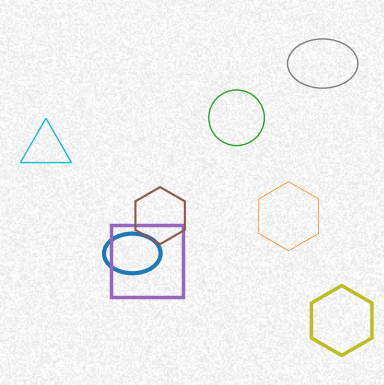[{"shape": "oval", "thickness": 3, "radius": 0.37, "center": [0.344, 0.342]}, {"shape": "hexagon", "thickness": 0.5, "radius": 0.45, "center": [0.75, 0.439]}, {"shape": "circle", "thickness": 1, "radius": 0.36, "center": [0.615, 0.694]}, {"shape": "square", "thickness": 2.5, "radius": 0.47, "center": [0.382, 0.321]}, {"shape": "hexagon", "thickness": 1.5, "radius": 0.37, "center": [0.416, 0.44]}, {"shape": "oval", "thickness": 1, "radius": 0.46, "center": [0.838, 0.835]}, {"shape": "hexagon", "thickness": 2.5, "radius": 0.45, "center": [0.888, 0.168]}, {"shape": "triangle", "thickness": 1, "radius": 0.38, "center": [0.119, 0.616]}]